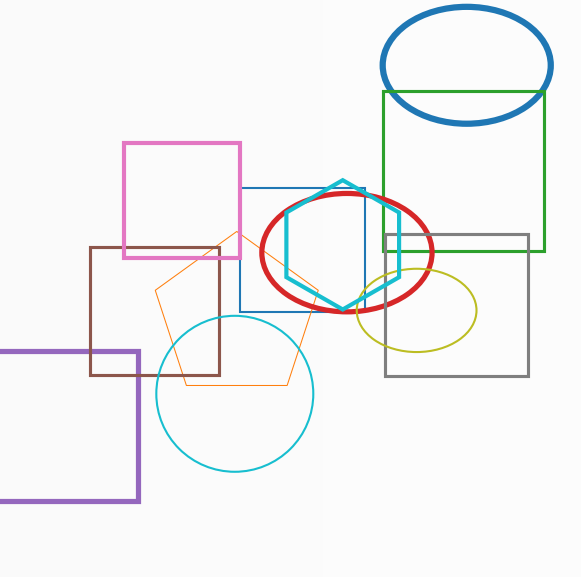[{"shape": "oval", "thickness": 3, "radius": 0.72, "center": [0.803, 0.886]}, {"shape": "square", "thickness": 1, "radius": 0.54, "center": [0.52, 0.566]}, {"shape": "pentagon", "thickness": 0.5, "radius": 0.74, "center": [0.407, 0.451]}, {"shape": "square", "thickness": 1.5, "radius": 0.69, "center": [0.797, 0.703]}, {"shape": "oval", "thickness": 2.5, "radius": 0.73, "center": [0.597, 0.562]}, {"shape": "square", "thickness": 2.5, "radius": 0.65, "center": [0.108, 0.262]}, {"shape": "square", "thickness": 1.5, "radius": 0.55, "center": [0.265, 0.461]}, {"shape": "square", "thickness": 2, "radius": 0.5, "center": [0.313, 0.652]}, {"shape": "square", "thickness": 1.5, "radius": 0.61, "center": [0.786, 0.471]}, {"shape": "oval", "thickness": 1, "radius": 0.52, "center": [0.717, 0.462]}, {"shape": "hexagon", "thickness": 2, "radius": 0.56, "center": [0.59, 0.575]}, {"shape": "circle", "thickness": 1, "radius": 0.68, "center": [0.404, 0.317]}]